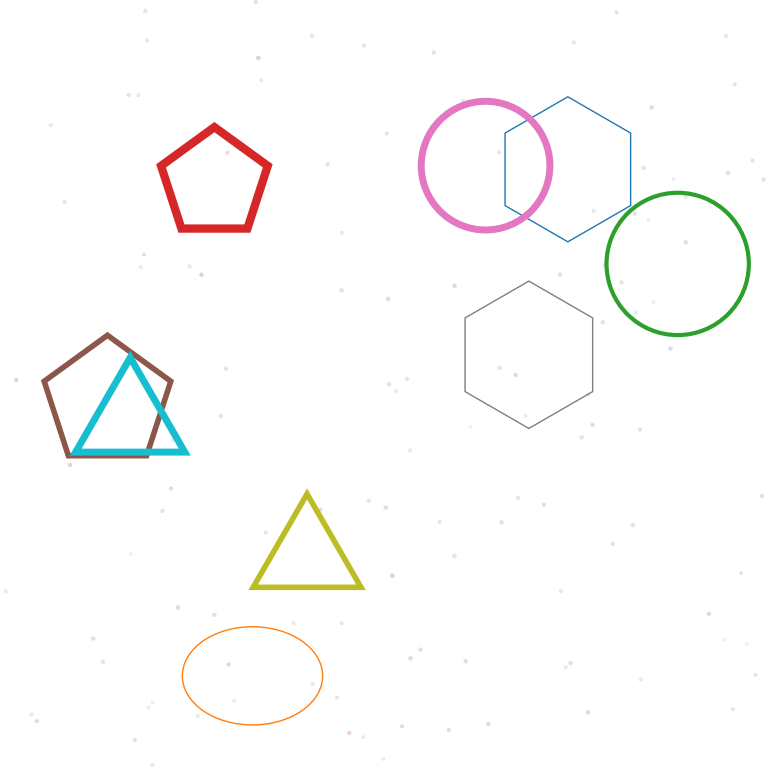[{"shape": "hexagon", "thickness": 0.5, "radius": 0.47, "center": [0.737, 0.78]}, {"shape": "oval", "thickness": 0.5, "radius": 0.46, "center": [0.328, 0.122]}, {"shape": "circle", "thickness": 1.5, "radius": 0.46, "center": [0.88, 0.657]}, {"shape": "pentagon", "thickness": 3, "radius": 0.36, "center": [0.278, 0.762]}, {"shape": "pentagon", "thickness": 2, "radius": 0.43, "center": [0.14, 0.478]}, {"shape": "circle", "thickness": 2.5, "radius": 0.42, "center": [0.631, 0.785]}, {"shape": "hexagon", "thickness": 0.5, "radius": 0.48, "center": [0.687, 0.539]}, {"shape": "triangle", "thickness": 2, "radius": 0.4, "center": [0.399, 0.278]}, {"shape": "triangle", "thickness": 2.5, "radius": 0.41, "center": [0.169, 0.454]}]